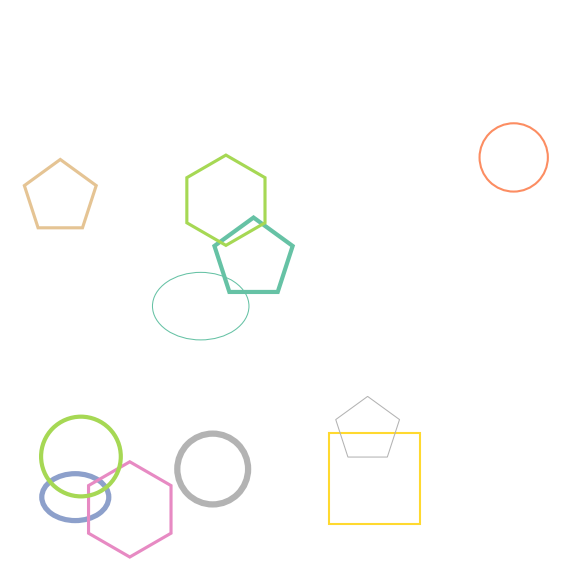[{"shape": "oval", "thickness": 0.5, "radius": 0.42, "center": [0.348, 0.469]}, {"shape": "pentagon", "thickness": 2, "radius": 0.36, "center": [0.439, 0.551]}, {"shape": "circle", "thickness": 1, "radius": 0.3, "center": [0.89, 0.727]}, {"shape": "oval", "thickness": 2.5, "radius": 0.29, "center": [0.13, 0.138]}, {"shape": "hexagon", "thickness": 1.5, "radius": 0.41, "center": [0.225, 0.117]}, {"shape": "circle", "thickness": 2, "radius": 0.35, "center": [0.14, 0.209]}, {"shape": "hexagon", "thickness": 1.5, "radius": 0.39, "center": [0.391, 0.652]}, {"shape": "square", "thickness": 1, "radius": 0.39, "center": [0.649, 0.17]}, {"shape": "pentagon", "thickness": 1.5, "radius": 0.33, "center": [0.104, 0.658]}, {"shape": "circle", "thickness": 3, "radius": 0.31, "center": [0.368, 0.187]}, {"shape": "pentagon", "thickness": 0.5, "radius": 0.29, "center": [0.637, 0.255]}]